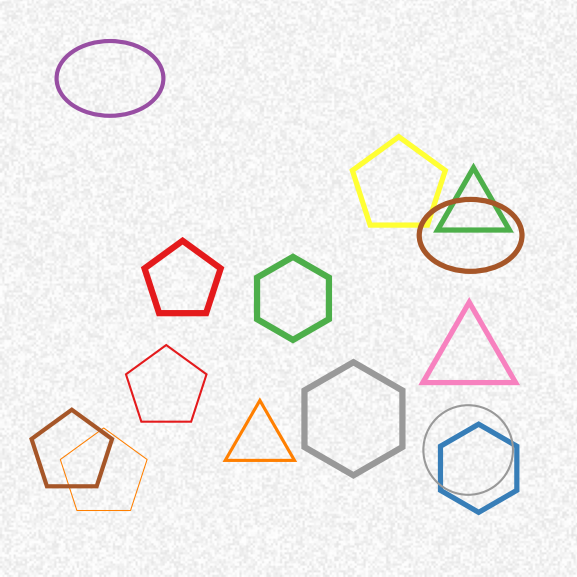[{"shape": "pentagon", "thickness": 3, "radius": 0.35, "center": [0.316, 0.513]}, {"shape": "pentagon", "thickness": 1, "radius": 0.37, "center": [0.288, 0.328]}, {"shape": "hexagon", "thickness": 2.5, "radius": 0.38, "center": [0.829, 0.188]}, {"shape": "triangle", "thickness": 2.5, "radius": 0.36, "center": [0.82, 0.637]}, {"shape": "hexagon", "thickness": 3, "radius": 0.36, "center": [0.507, 0.482]}, {"shape": "oval", "thickness": 2, "radius": 0.46, "center": [0.19, 0.863]}, {"shape": "triangle", "thickness": 1.5, "radius": 0.35, "center": [0.45, 0.237]}, {"shape": "pentagon", "thickness": 0.5, "radius": 0.39, "center": [0.18, 0.179]}, {"shape": "pentagon", "thickness": 2.5, "radius": 0.42, "center": [0.691, 0.678]}, {"shape": "oval", "thickness": 2.5, "radius": 0.44, "center": [0.815, 0.592]}, {"shape": "pentagon", "thickness": 2, "radius": 0.37, "center": [0.124, 0.216]}, {"shape": "triangle", "thickness": 2.5, "radius": 0.46, "center": [0.812, 0.383]}, {"shape": "circle", "thickness": 1, "radius": 0.39, "center": [0.811, 0.22]}, {"shape": "hexagon", "thickness": 3, "radius": 0.49, "center": [0.612, 0.274]}]